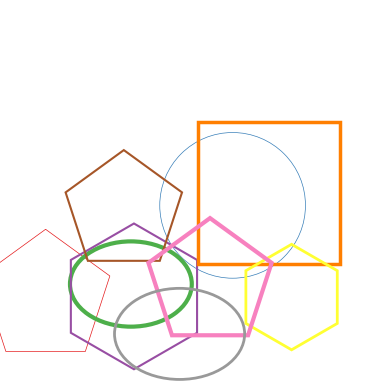[{"shape": "pentagon", "thickness": 0.5, "radius": 0.88, "center": [0.118, 0.229]}, {"shape": "circle", "thickness": 0.5, "radius": 0.95, "center": [0.604, 0.467]}, {"shape": "oval", "thickness": 3, "radius": 0.79, "center": [0.34, 0.262]}, {"shape": "hexagon", "thickness": 1.5, "radius": 0.95, "center": [0.348, 0.23]}, {"shape": "square", "thickness": 2.5, "radius": 0.92, "center": [0.699, 0.498]}, {"shape": "hexagon", "thickness": 2, "radius": 0.69, "center": [0.757, 0.228]}, {"shape": "pentagon", "thickness": 1.5, "radius": 0.79, "center": [0.322, 0.451]}, {"shape": "pentagon", "thickness": 3, "radius": 0.84, "center": [0.546, 0.265]}, {"shape": "oval", "thickness": 2, "radius": 0.85, "center": [0.466, 0.133]}]